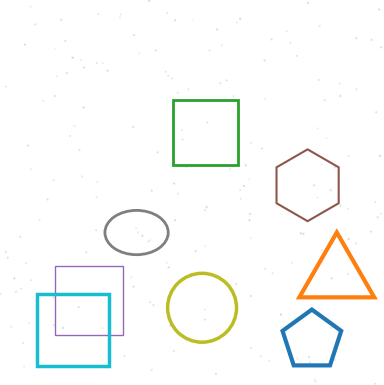[{"shape": "pentagon", "thickness": 3, "radius": 0.4, "center": [0.81, 0.116]}, {"shape": "triangle", "thickness": 3, "radius": 0.56, "center": [0.875, 0.284]}, {"shape": "square", "thickness": 2, "radius": 0.42, "center": [0.533, 0.656]}, {"shape": "square", "thickness": 1, "radius": 0.45, "center": [0.231, 0.22]}, {"shape": "hexagon", "thickness": 1.5, "radius": 0.47, "center": [0.799, 0.519]}, {"shape": "oval", "thickness": 2, "radius": 0.41, "center": [0.355, 0.396]}, {"shape": "circle", "thickness": 2.5, "radius": 0.45, "center": [0.525, 0.201]}, {"shape": "square", "thickness": 2.5, "radius": 0.47, "center": [0.19, 0.143]}]